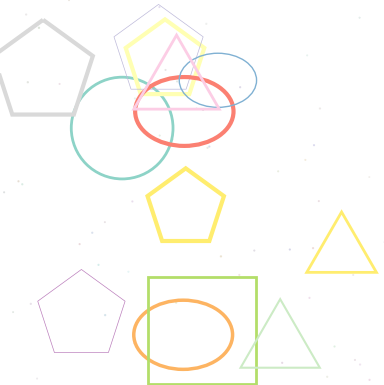[{"shape": "circle", "thickness": 2, "radius": 0.66, "center": [0.317, 0.667]}, {"shape": "pentagon", "thickness": 3, "radius": 0.54, "center": [0.429, 0.842]}, {"shape": "pentagon", "thickness": 0.5, "radius": 0.61, "center": [0.412, 0.867]}, {"shape": "oval", "thickness": 3, "radius": 0.64, "center": [0.479, 0.71]}, {"shape": "oval", "thickness": 1, "radius": 0.5, "center": [0.566, 0.791]}, {"shape": "oval", "thickness": 2.5, "radius": 0.64, "center": [0.476, 0.13]}, {"shape": "square", "thickness": 2, "radius": 0.7, "center": [0.524, 0.142]}, {"shape": "triangle", "thickness": 2, "radius": 0.64, "center": [0.459, 0.781]}, {"shape": "pentagon", "thickness": 3, "radius": 0.68, "center": [0.112, 0.812]}, {"shape": "pentagon", "thickness": 0.5, "radius": 0.6, "center": [0.211, 0.181]}, {"shape": "triangle", "thickness": 1.5, "radius": 0.59, "center": [0.728, 0.104]}, {"shape": "triangle", "thickness": 2, "radius": 0.52, "center": [0.887, 0.345]}, {"shape": "pentagon", "thickness": 3, "radius": 0.52, "center": [0.482, 0.458]}]